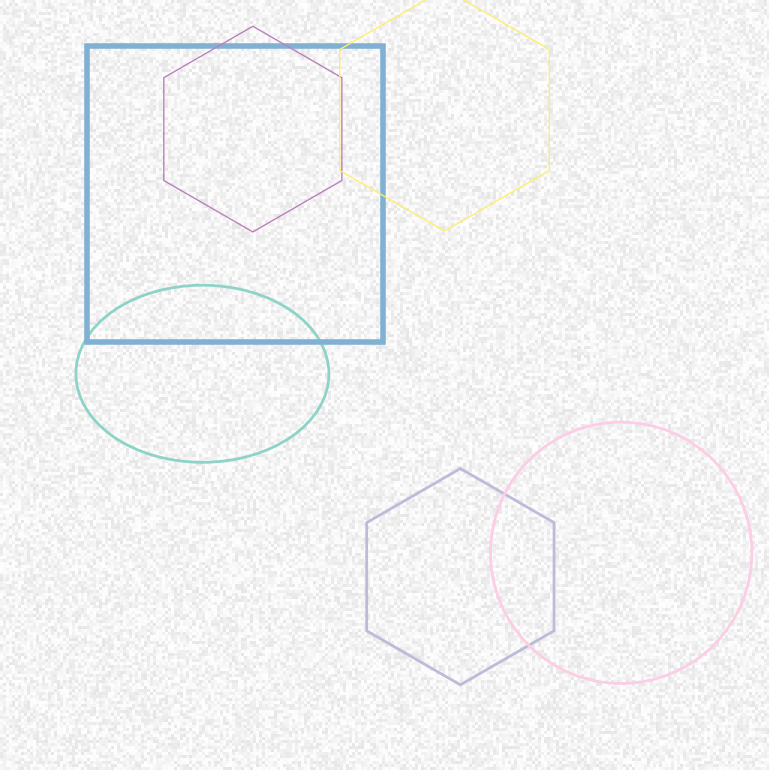[{"shape": "oval", "thickness": 1, "radius": 0.82, "center": [0.263, 0.515]}, {"shape": "hexagon", "thickness": 1, "radius": 0.7, "center": [0.598, 0.251]}, {"shape": "square", "thickness": 2, "radius": 0.96, "center": [0.305, 0.748]}, {"shape": "circle", "thickness": 1, "radius": 0.85, "center": [0.807, 0.282]}, {"shape": "hexagon", "thickness": 0.5, "radius": 0.67, "center": [0.328, 0.832]}, {"shape": "hexagon", "thickness": 0.5, "radius": 0.79, "center": [0.577, 0.857]}]